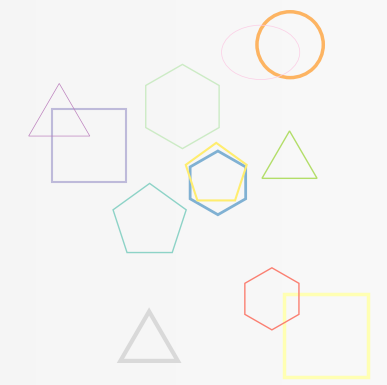[{"shape": "pentagon", "thickness": 1, "radius": 0.5, "center": [0.386, 0.424]}, {"shape": "square", "thickness": 2.5, "radius": 0.54, "center": [0.842, 0.129]}, {"shape": "square", "thickness": 1.5, "radius": 0.48, "center": [0.23, 0.622]}, {"shape": "hexagon", "thickness": 1, "radius": 0.4, "center": [0.702, 0.224]}, {"shape": "hexagon", "thickness": 2, "radius": 0.41, "center": [0.562, 0.525]}, {"shape": "circle", "thickness": 2.5, "radius": 0.43, "center": [0.749, 0.884]}, {"shape": "triangle", "thickness": 1, "radius": 0.41, "center": [0.747, 0.578]}, {"shape": "oval", "thickness": 0.5, "radius": 0.5, "center": [0.673, 0.864]}, {"shape": "triangle", "thickness": 3, "radius": 0.43, "center": [0.385, 0.105]}, {"shape": "triangle", "thickness": 0.5, "radius": 0.46, "center": [0.153, 0.692]}, {"shape": "hexagon", "thickness": 1, "radius": 0.55, "center": [0.471, 0.723]}, {"shape": "pentagon", "thickness": 1.5, "radius": 0.41, "center": [0.558, 0.546]}]